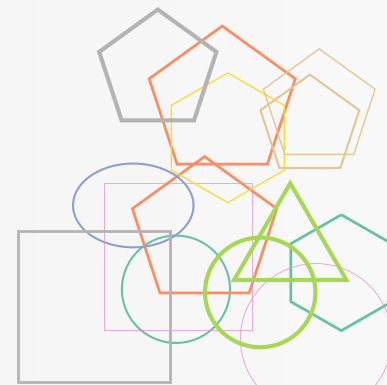[{"shape": "circle", "thickness": 1.5, "radius": 0.7, "center": [0.454, 0.249]}, {"shape": "hexagon", "thickness": 2, "radius": 0.75, "center": [0.881, 0.292]}, {"shape": "pentagon", "thickness": 2, "radius": 0.99, "center": [0.574, 0.734]}, {"shape": "pentagon", "thickness": 2, "radius": 0.98, "center": [0.528, 0.398]}, {"shape": "oval", "thickness": 1.5, "radius": 0.78, "center": [0.344, 0.466]}, {"shape": "square", "thickness": 0.5, "radius": 0.96, "center": [0.461, 0.333]}, {"shape": "circle", "thickness": 0.5, "radius": 0.98, "center": [0.816, 0.12]}, {"shape": "triangle", "thickness": 3, "radius": 0.84, "center": [0.749, 0.356]}, {"shape": "circle", "thickness": 3, "radius": 0.71, "center": [0.672, 0.241]}, {"shape": "hexagon", "thickness": 1, "radius": 0.84, "center": [0.588, 0.642]}, {"shape": "pentagon", "thickness": 1.5, "radius": 0.67, "center": [0.8, 0.672]}, {"shape": "pentagon", "thickness": 1, "radius": 0.76, "center": [0.824, 0.721]}, {"shape": "square", "thickness": 2, "radius": 0.98, "center": [0.244, 0.204]}, {"shape": "pentagon", "thickness": 3, "radius": 0.8, "center": [0.407, 0.816]}]